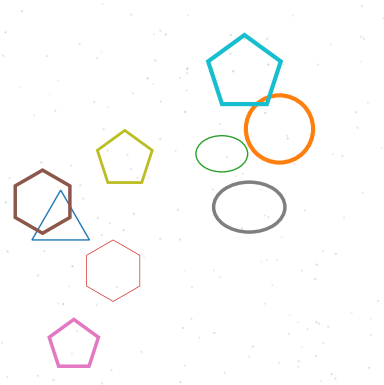[{"shape": "triangle", "thickness": 1, "radius": 0.43, "center": [0.158, 0.42]}, {"shape": "circle", "thickness": 3, "radius": 0.44, "center": [0.726, 0.665]}, {"shape": "oval", "thickness": 1, "radius": 0.34, "center": [0.576, 0.601]}, {"shape": "hexagon", "thickness": 0.5, "radius": 0.4, "center": [0.294, 0.297]}, {"shape": "hexagon", "thickness": 2.5, "radius": 0.41, "center": [0.111, 0.476]}, {"shape": "pentagon", "thickness": 2.5, "radius": 0.34, "center": [0.192, 0.103]}, {"shape": "oval", "thickness": 2.5, "radius": 0.46, "center": [0.647, 0.462]}, {"shape": "pentagon", "thickness": 2, "radius": 0.37, "center": [0.324, 0.586]}, {"shape": "pentagon", "thickness": 3, "radius": 0.5, "center": [0.635, 0.81]}]